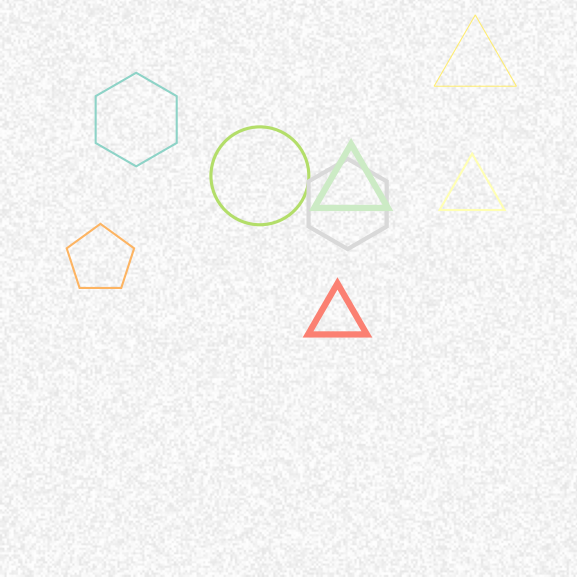[{"shape": "hexagon", "thickness": 1, "radius": 0.41, "center": [0.236, 0.792]}, {"shape": "triangle", "thickness": 1, "radius": 0.33, "center": [0.818, 0.668]}, {"shape": "triangle", "thickness": 3, "radius": 0.29, "center": [0.584, 0.449]}, {"shape": "pentagon", "thickness": 1, "radius": 0.31, "center": [0.174, 0.55]}, {"shape": "circle", "thickness": 1.5, "radius": 0.42, "center": [0.45, 0.695]}, {"shape": "hexagon", "thickness": 2, "radius": 0.39, "center": [0.602, 0.646]}, {"shape": "triangle", "thickness": 3, "radius": 0.37, "center": [0.608, 0.676]}, {"shape": "triangle", "thickness": 0.5, "radius": 0.41, "center": [0.823, 0.891]}]